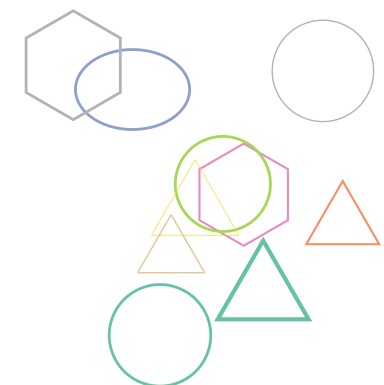[{"shape": "circle", "thickness": 2, "radius": 0.66, "center": [0.416, 0.129]}, {"shape": "triangle", "thickness": 3, "radius": 0.68, "center": [0.684, 0.239]}, {"shape": "triangle", "thickness": 1.5, "radius": 0.55, "center": [0.89, 0.42]}, {"shape": "oval", "thickness": 2, "radius": 0.74, "center": [0.344, 0.767]}, {"shape": "hexagon", "thickness": 1.5, "radius": 0.66, "center": [0.633, 0.494]}, {"shape": "circle", "thickness": 2, "radius": 0.62, "center": [0.579, 0.522]}, {"shape": "triangle", "thickness": 0.5, "radius": 0.66, "center": [0.507, 0.454]}, {"shape": "triangle", "thickness": 1, "radius": 0.5, "center": [0.444, 0.342]}, {"shape": "hexagon", "thickness": 2, "radius": 0.71, "center": [0.19, 0.831]}, {"shape": "circle", "thickness": 1, "radius": 0.66, "center": [0.839, 0.816]}]